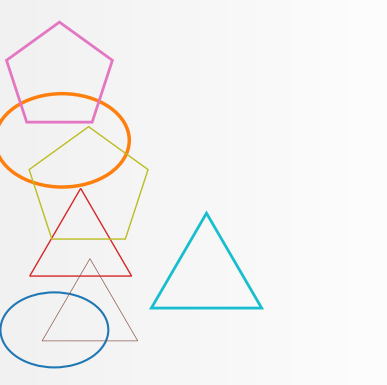[{"shape": "oval", "thickness": 1.5, "radius": 0.7, "center": [0.14, 0.143]}, {"shape": "oval", "thickness": 2.5, "radius": 0.87, "center": [0.16, 0.635]}, {"shape": "triangle", "thickness": 1, "radius": 0.76, "center": [0.208, 0.359]}, {"shape": "triangle", "thickness": 0.5, "radius": 0.71, "center": [0.232, 0.186]}, {"shape": "pentagon", "thickness": 2, "radius": 0.72, "center": [0.153, 0.799]}, {"shape": "pentagon", "thickness": 1, "radius": 0.81, "center": [0.229, 0.51]}, {"shape": "triangle", "thickness": 2, "radius": 0.82, "center": [0.533, 0.282]}]